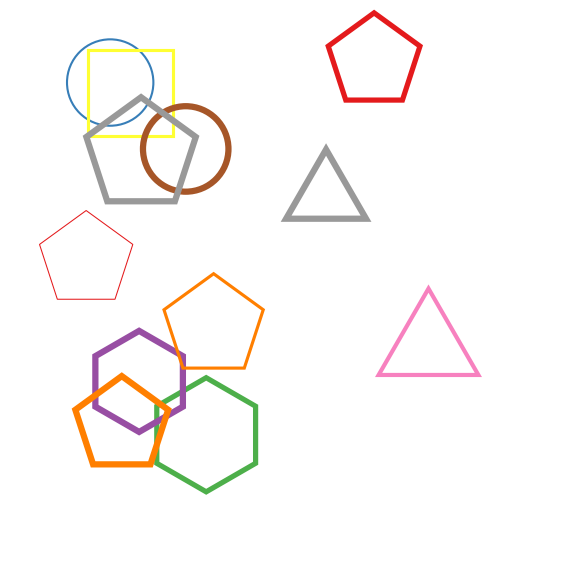[{"shape": "pentagon", "thickness": 2.5, "radius": 0.42, "center": [0.648, 0.893]}, {"shape": "pentagon", "thickness": 0.5, "radius": 0.42, "center": [0.149, 0.55]}, {"shape": "circle", "thickness": 1, "radius": 0.37, "center": [0.191, 0.856]}, {"shape": "hexagon", "thickness": 2.5, "radius": 0.49, "center": [0.357, 0.246]}, {"shape": "hexagon", "thickness": 3, "radius": 0.44, "center": [0.241, 0.339]}, {"shape": "pentagon", "thickness": 3, "radius": 0.42, "center": [0.211, 0.263]}, {"shape": "pentagon", "thickness": 1.5, "radius": 0.45, "center": [0.37, 0.435]}, {"shape": "square", "thickness": 1.5, "radius": 0.37, "center": [0.226, 0.838]}, {"shape": "circle", "thickness": 3, "radius": 0.37, "center": [0.322, 0.741]}, {"shape": "triangle", "thickness": 2, "radius": 0.5, "center": [0.742, 0.4]}, {"shape": "pentagon", "thickness": 3, "radius": 0.5, "center": [0.244, 0.731]}, {"shape": "triangle", "thickness": 3, "radius": 0.4, "center": [0.565, 0.66]}]